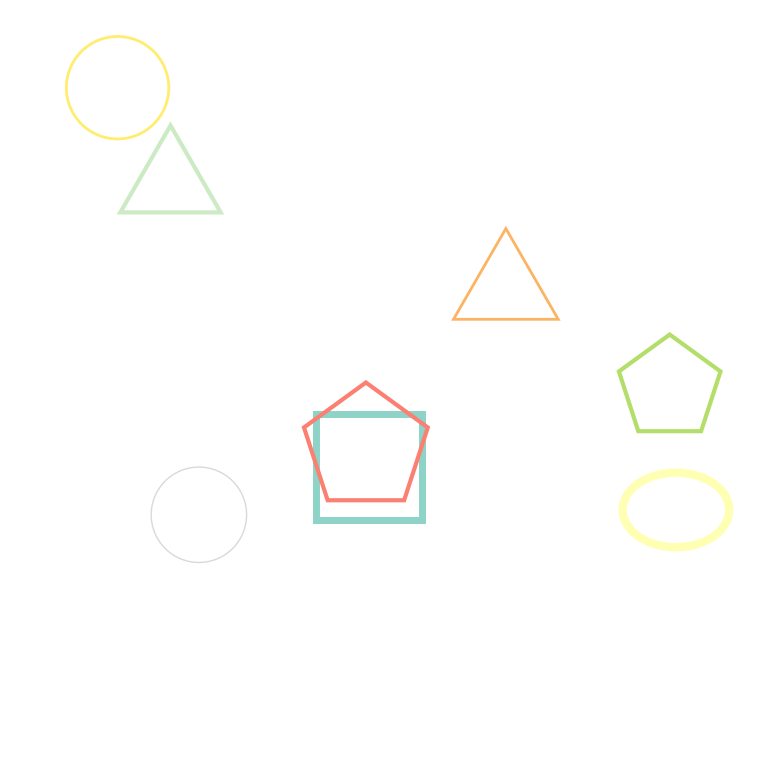[{"shape": "square", "thickness": 2.5, "radius": 0.34, "center": [0.479, 0.393]}, {"shape": "oval", "thickness": 3, "radius": 0.35, "center": [0.878, 0.338]}, {"shape": "pentagon", "thickness": 1.5, "radius": 0.42, "center": [0.475, 0.419]}, {"shape": "triangle", "thickness": 1, "radius": 0.39, "center": [0.657, 0.625]}, {"shape": "pentagon", "thickness": 1.5, "radius": 0.35, "center": [0.87, 0.496]}, {"shape": "circle", "thickness": 0.5, "radius": 0.31, "center": [0.258, 0.331]}, {"shape": "triangle", "thickness": 1.5, "radius": 0.38, "center": [0.221, 0.762]}, {"shape": "circle", "thickness": 1, "radius": 0.33, "center": [0.153, 0.886]}]